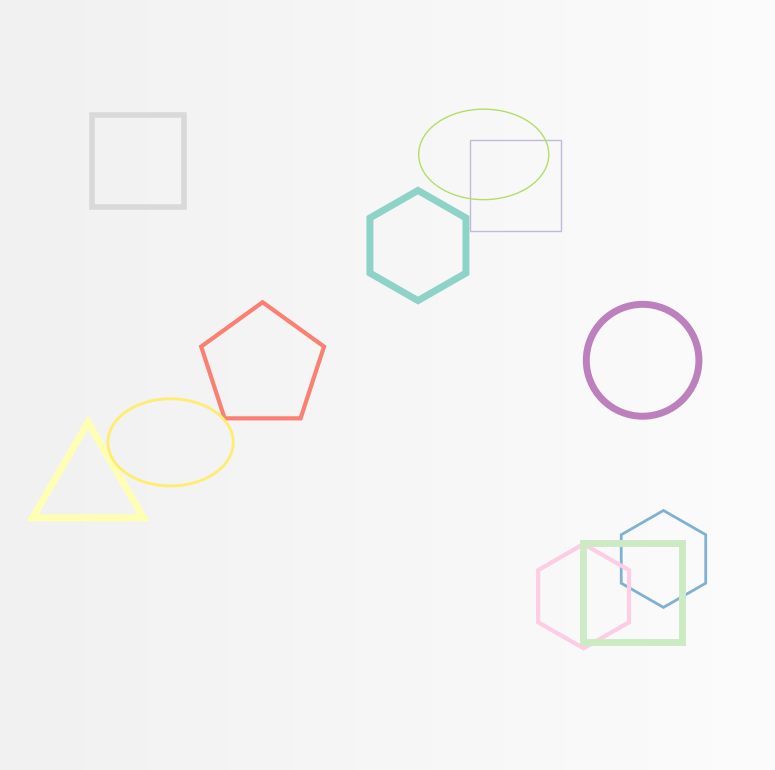[{"shape": "hexagon", "thickness": 2.5, "radius": 0.36, "center": [0.539, 0.681]}, {"shape": "triangle", "thickness": 2.5, "radius": 0.41, "center": [0.114, 0.369]}, {"shape": "square", "thickness": 0.5, "radius": 0.29, "center": [0.665, 0.759]}, {"shape": "pentagon", "thickness": 1.5, "radius": 0.42, "center": [0.339, 0.524]}, {"shape": "hexagon", "thickness": 1, "radius": 0.31, "center": [0.856, 0.274]}, {"shape": "oval", "thickness": 0.5, "radius": 0.42, "center": [0.624, 0.799]}, {"shape": "hexagon", "thickness": 1.5, "radius": 0.34, "center": [0.753, 0.226]}, {"shape": "square", "thickness": 2, "radius": 0.3, "center": [0.178, 0.791]}, {"shape": "circle", "thickness": 2.5, "radius": 0.36, "center": [0.829, 0.532]}, {"shape": "square", "thickness": 2.5, "radius": 0.32, "center": [0.816, 0.231]}, {"shape": "oval", "thickness": 1, "radius": 0.4, "center": [0.22, 0.426]}]